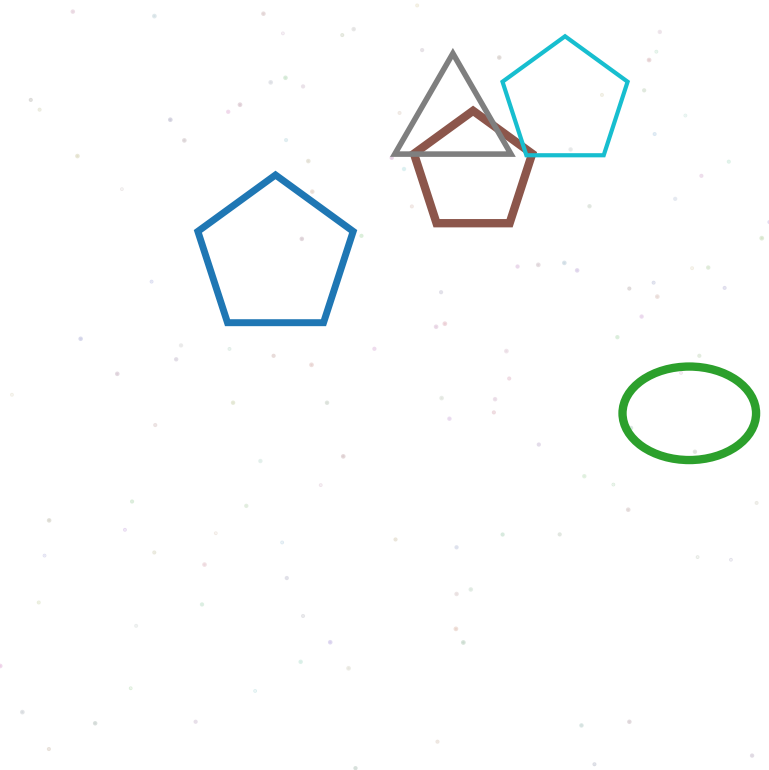[{"shape": "pentagon", "thickness": 2.5, "radius": 0.53, "center": [0.358, 0.667]}, {"shape": "oval", "thickness": 3, "radius": 0.43, "center": [0.895, 0.463]}, {"shape": "pentagon", "thickness": 3, "radius": 0.4, "center": [0.614, 0.775]}, {"shape": "triangle", "thickness": 2, "radius": 0.44, "center": [0.588, 0.843]}, {"shape": "pentagon", "thickness": 1.5, "radius": 0.43, "center": [0.734, 0.867]}]